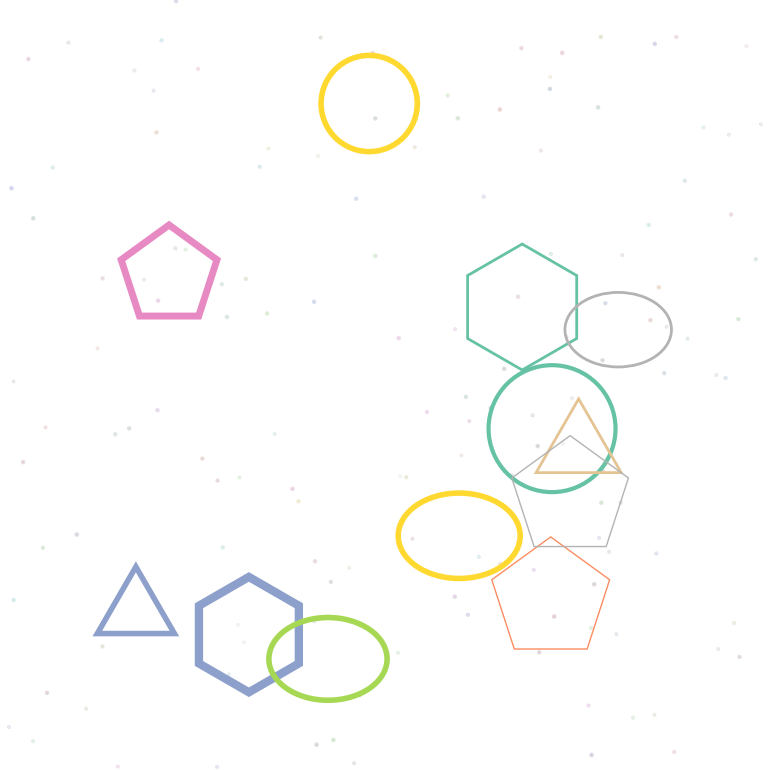[{"shape": "circle", "thickness": 1.5, "radius": 0.41, "center": [0.717, 0.443]}, {"shape": "hexagon", "thickness": 1, "radius": 0.41, "center": [0.678, 0.601]}, {"shape": "pentagon", "thickness": 0.5, "radius": 0.4, "center": [0.715, 0.222]}, {"shape": "triangle", "thickness": 2, "radius": 0.29, "center": [0.176, 0.206]}, {"shape": "hexagon", "thickness": 3, "radius": 0.37, "center": [0.323, 0.176]}, {"shape": "pentagon", "thickness": 2.5, "radius": 0.33, "center": [0.22, 0.642]}, {"shape": "oval", "thickness": 2, "radius": 0.38, "center": [0.426, 0.144]}, {"shape": "oval", "thickness": 2, "radius": 0.4, "center": [0.596, 0.304]}, {"shape": "circle", "thickness": 2, "radius": 0.31, "center": [0.479, 0.866]}, {"shape": "triangle", "thickness": 1, "radius": 0.32, "center": [0.751, 0.418]}, {"shape": "oval", "thickness": 1, "radius": 0.35, "center": [0.803, 0.572]}, {"shape": "pentagon", "thickness": 0.5, "radius": 0.4, "center": [0.74, 0.355]}]